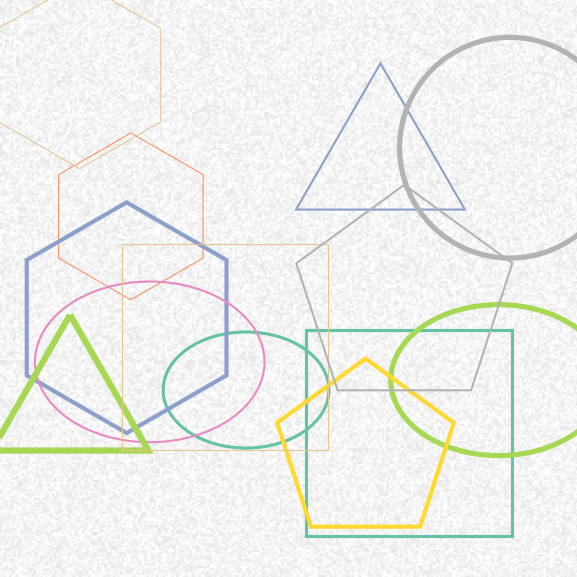[{"shape": "square", "thickness": 1.5, "radius": 0.89, "center": [0.709, 0.249]}, {"shape": "oval", "thickness": 1.5, "radius": 0.72, "center": [0.426, 0.324]}, {"shape": "hexagon", "thickness": 0.5, "radius": 0.72, "center": [0.227, 0.624]}, {"shape": "hexagon", "thickness": 2, "radius": 1.0, "center": [0.219, 0.449]}, {"shape": "triangle", "thickness": 1, "radius": 0.84, "center": [0.659, 0.721]}, {"shape": "oval", "thickness": 1, "radius": 0.99, "center": [0.259, 0.373]}, {"shape": "triangle", "thickness": 3, "radius": 0.78, "center": [0.121, 0.297]}, {"shape": "oval", "thickness": 2.5, "radius": 0.93, "center": [0.863, 0.341]}, {"shape": "pentagon", "thickness": 2, "radius": 0.8, "center": [0.633, 0.217]}, {"shape": "hexagon", "thickness": 0.5, "radius": 0.81, "center": [0.138, 0.869]}, {"shape": "square", "thickness": 0.5, "radius": 0.89, "center": [0.39, 0.399]}, {"shape": "pentagon", "thickness": 1, "radius": 0.98, "center": [0.7, 0.482]}, {"shape": "circle", "thickness": 2.5, "radius": 0.96, "center": [0.883, 0.743]}]